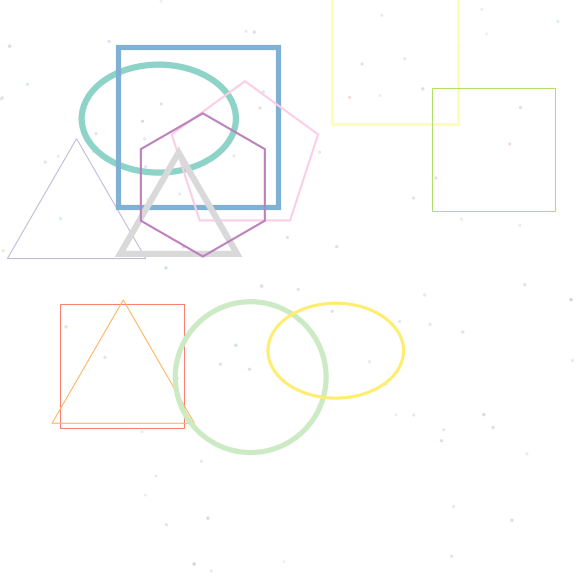[{"shape": "oval", "thickness": 3, "radius": 0.67, "center": [0.275, 0.794]}, {"shape": "square", "thickness": 1.5, "radius": 0.55, "center": [0.684, 0.895]}, {"shape": "triangle", "thickness": 0.5, "radius": 0.69, "center": [0.133, 0.621]}, {"shape": "square", "thickness": 0.5, "radius": 0.54, "center": [0.212, 0.366]}, {"shape": "square", "thickness": 2.5, "radius": 0.69, "center": [0.342, 0.779]}, {"shape": "triangle", "thickness": 0.5, "radius": 0.71, "center": [0.213, 0.337]}, {"shape": "square", "thickness": 0.5, "radius": 0.53, "center": [0.854, 0.74]}, {"shape": "pentagon", "thickness": 1, "radius": 0.67, "center": [0.424, 0.725]}, {"shape": "triangle", "thickness": 3, "radius": 0.58, "center": [0.309, 0.618]}, {"shape": "hexagon", "thickness": 1, "radius": 0.62, "center": [0.351, 0.679]}, {"shape": "circle", "thickness": 2.5, "radius": 0.65, "center": [0.434, 0.346]}, {"shape": "oval", "thickness": 1.5, "radius": 0.59, "center": [0.581, 0.392]}]